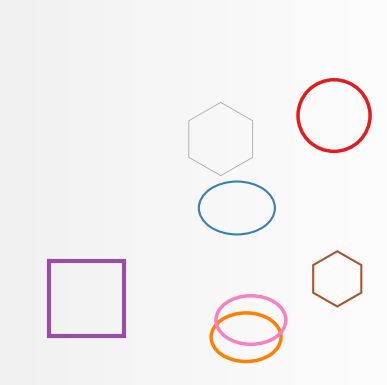[{"shape": "circle", "thickness": 2.5, "radius": 0.46, "center": [0.862, 0.7]}, {"shape": "oval", "thickness": 1.5, "radius": 0.49, "center": [0.611, 0.46]}, {"shape": "square", "thickness": 3, "radius": 0.49, "center": [0.223, 0.224]}, {"shape": "oval", "thickness": 2.5, "radius": 0.45, "center": [0.635, 0.124]}, {"shape": "hexagon", "thickness": 1.5, "radius": 0.36, "center": [0.87, 0.276]}, {"shape": "oval", "thickness": 2.5, "radius": 0.45, "center": [0.648, 0.169]}, {"shape": "hexagon", "thickness": 0.5, "radius": 0.48, "center": [0.57, 0.639]}]